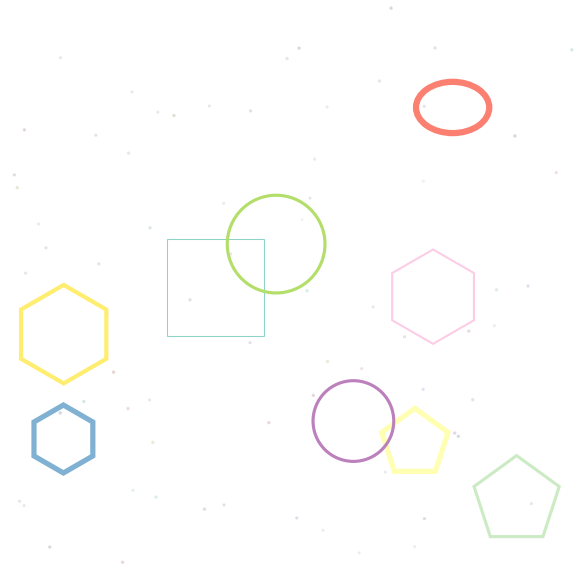[{"shape": "square", "thickness": 0.5, "radius": 0.42, "center": [0.374, 0.502]}, {"shape": "pentagon", "thickness": 2.5, "radius": 0.3, "center": [0.718, 0.232]}, {"shape": "oval", "thickness": 3, "radius": 0.32, "center": [0.784, 0.813]}, {"shape": "hexagon", "thickness": 2.5, "radius": 0.29, "center": [0.11, 0.239]}, {"shape": "circle", "thickness": 1.5, "radius": 0.42, "center": [0.478, 0.576]}, {"shape": "hexagon", "thickness": 1, "radius": 0.41, "center": [0.75, 0.485]}, {"shape": "circle", "thickness": 1.5, "radius": 0.35, "center": [0.612, 0.27]}, {"shape": "pentagon", "thickness": 1.5, "radius": 0.39, "center": [0.895, 0.133]}, {"shape": "hexagon", "thickness": 2, "radius": 0.43, "center": [0.11, 0.42]}]